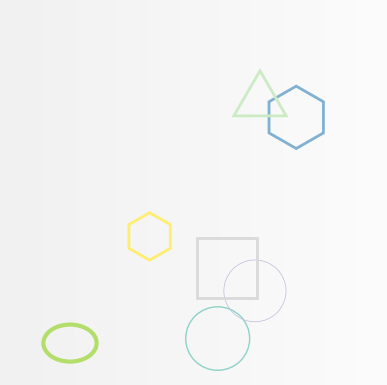[{"shape": "circle", "thickness": 1, "radius": 0.41, "center": [0.562, 0.121]}, {"shape": "circle", "thickness": 0.5, "radius": 0.4, "center": [0.658, 0.244]}, {"shape": "hexagon", "thickness": 2, "radius": 0.41, "center": [0.764, 0.695]}, {"shape": "oval", "thickness": 3, "radius": 0.34, "center": [0.181, 0.109]}, {"shape": "square", "thickness": 2, "radius": 0.39, "center": [0.586, 0.303]}, {"shape": "triangle", "thickness": 2, "radius": 0.39, "center": [0.671, 0.738]}, {"shape": "hexagon", "thickness": 2, "radius": 0.31, "center": [0.386, 0.386]}]